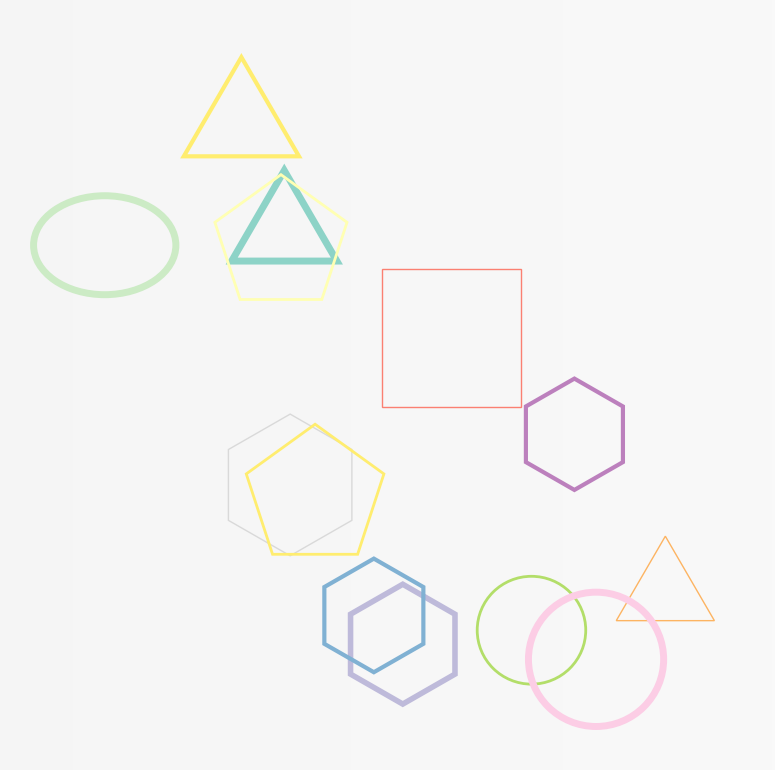[{"shape": "triangle", "thickness": 2.5, "radius": 0.39, "center": [0.367, 0.7]}, {"shape": "pentagon", "thickness": 1, "radius": 0.45, "center": [0.363, 0.684]}, {"shape": "hexagon", "thickness": 2, "radius": 0.39, "center": [0.52, 0.163]}, {"shape": "square", "thickness": 0.5, "radius": 0.45, "center": [0.582, 0.561]}, {"shape": "hexagon", "thickness": 1.5, "radius": 0.37, "center": [0.482, 0.201]}, {"shape": "triangle", "thickness": 0.5, "radius": 0.37, "center": [0.858, 0.231]}, {"shape": "circle", "thickness": 1, "radius": 0.35, "center": [0.686, 0.182]}, {"shape": "circle", "thickness": 2.5, "radius": 0.44, "center": [0.769, 0.144]}, {"shape": "hexagon", "thickness": 0.5, "radius": 0.46, "center": [0.374, 0.37]}, {"shape": "hexagon", "thickness": 1.5, "radius": 0.36, "center": [0.741, 0.436]}, {"shape": "oval", "thickness": 2.5, "radius": 0.46, "center": [0.135, 0.682]}, {"shape": "pentagon", "thickness": 1, "radius": 0.47, "center": [0.407, 0.356]}, {"shape": "triangle", "thickness": 1.5, "radius": 0.43, "center": [0.311, 0.84]}]